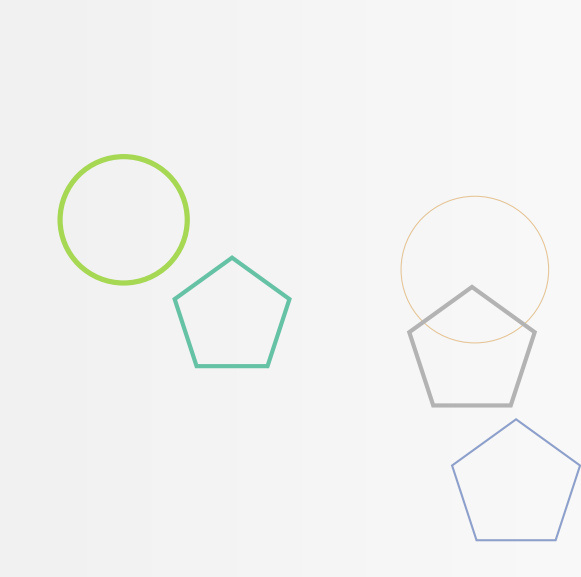[{"shape": "pentagon", "thickness": 2, "radius": 0.52, "center": [0.399, 0.449]}, {"shape": "pentagon", "thickness": 1, "radius": 0.58, "center": [0.888, 0.157]}, {"shape": "circle", "thickness": 2.5, "radius": 0.55, "center": [0.213, 0.619]}, {"shape": "circle", "thickness": 0.5, "radius": 0.63, "center": [0.817, 0.532]}, {"shape": "pentagon", "thickness": 2, "radius": 0.57, "center": [0.812, 0.389]}]